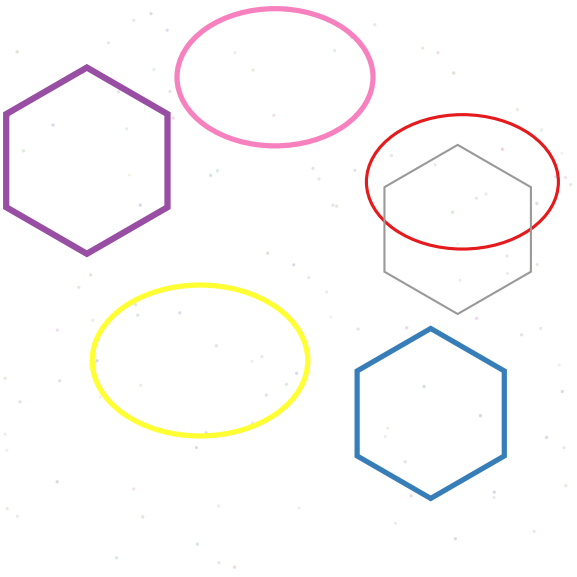[{"shape": "oval", "thickness": 1.5, "radius": 0.83, "center": [0.801, 0.684]}, {"shape": "hexagon", "thickness": 2.5, "radius": 0.74, "center": [0.746, 0.283]}, {"shape": "hexagon", "thickness": 3, "radius": 0.81, "center": [0.15, 0.721]}, {"shape": "oval", "thickness": 2.5, "radius": 0.93, "center": [0.346, 0.375]}, {"shape": "oval", "thickness": 2.5, "radius": 0.85, "center": [0.476, 0.865]}, {"shape": "hexagon", "thickness": 1, "radius": 0.73, "center": [0.793, 0.602]}]